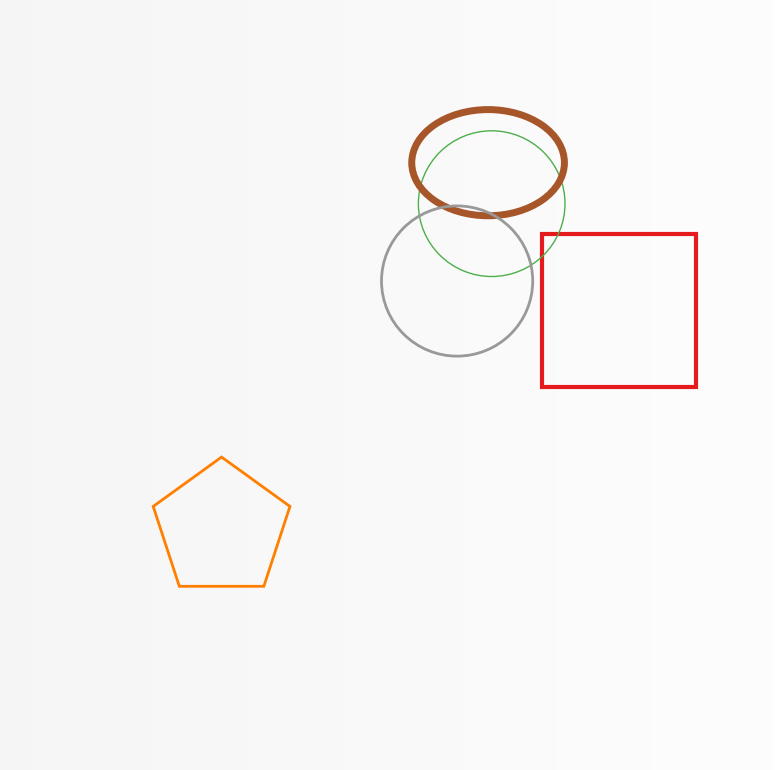[{"shape": "square", "thickness": 1.5, "radius": 0.5, "center": [0.799, 0.597]}, {"shape": "circle", "thickness": 0.5, "radius": 0.47, "center": [0.634, 0.736]}, {"shape": "pentagon", "thickness": 1, "radius": 0.46, "center": [0.286, 0.314]}, {"shape": "oval", "thickness": 2.5, "radius": 0.49, "center": [0.63, 0.789]}, {"shape": "circle", "thickness": 1, "radius": 0.49, "center": [0.59, 0.635]}]